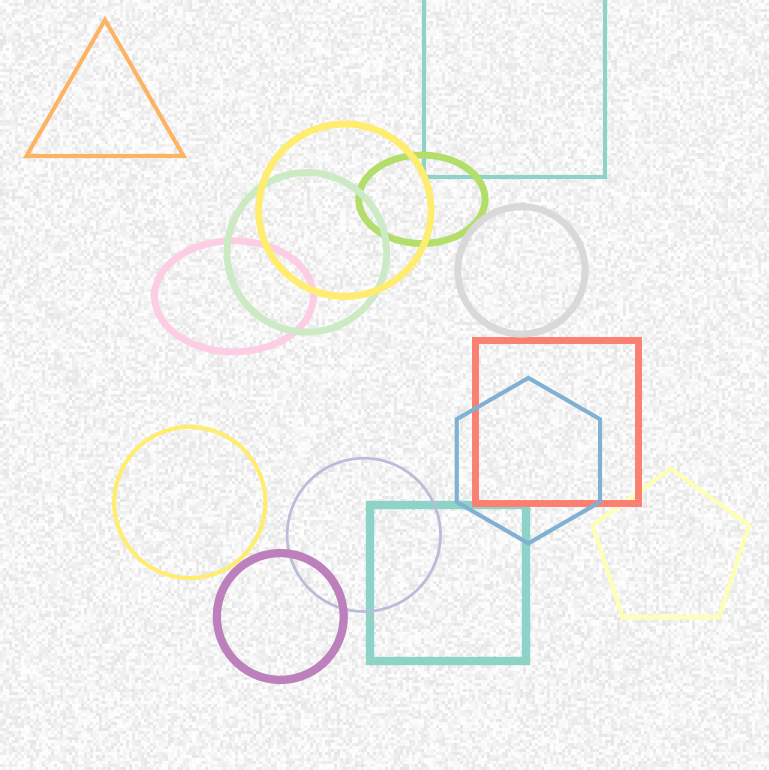[{"shape": "square", "thickness": 1.5, "radius": 0.59, "center": [0.668, 0.887]}, {"shape": "square", "thickness": 3, "radius": 0.5, "center": [0.582, 0.243]}, {"shape": "pentagon", "thickness": 1.5, "radius": 0.53, "center": [0.871, 0.285]}, {"shape": "circle", "thickness": 1, "radius": 0.5, "center": [0.472, 0.305]}, {"shape": "square", "thickness": 2.5, "radius": 0.53, "center": [0.722, 0.453]}, {"shape": "hexagon", "thickness": 1.5, "radius": 0.54, "center": [0.686, 0.402]}, {"shape": "triangle", "thickness": 1.5, "radius": 0.59, "center": [0.136, 0.856]}, {"shape": "oval", "thickness": 2.5, "radius": 0.41, "center": [0.548, 0.741]}, {"shape": "oval", "thickness": 2.5, "radius": 0.52, "center": [0.304, 0.615]}, {"shape": "circle", "thickness": 2.5, "radius": 0.41, "center": [0.677, 0.649]}, {"shape": "circle", "thickness": 3, "radius": 0.41, "center": [0.364, 0.199]}, {"shape": "circle", "thickness": 2.5, "radius": 0.52, "center": [0.399, 0.672]}, {"shape": "circle", "thickness": 1.5, "radius": 0.49, "center": [0.246, 0.347]}, {"shape": "circle", "thickness": 2.5, "radius": 0.56, "center": [0.448, 0.727]}]